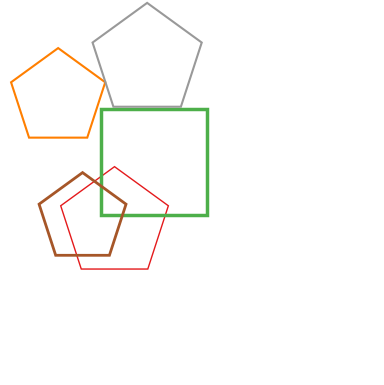[{"shape": "pentagon", "thickness": 1, "radius": 0.73, "center": [0.297, 0.42]}, {"shape": "square", "thickness": 2.5, "radius": 0.69, "center": [0.399, 0.578]}, {"shape": "pentagon", "thickness": 1.5, "radius": 0.64, "center": [0.151, 0.747]}, {"shape": "pentagon", "thickness": 2, "radius": 0.59, "center": [0.214, 0.433]}, {"shape": "pentagon", "thickness": 1.5, "radius": 0.75, "center": [0.382, 0.843]}]